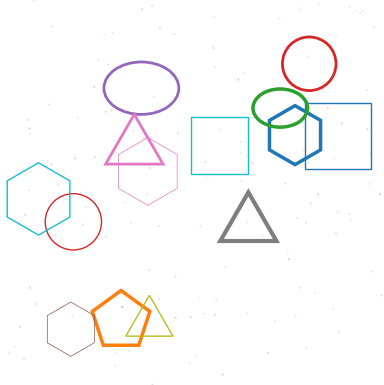[{"shape": "hexagon", "thickness": 2.5, "radius": 0.38, "center": [0.766, 0.649]}, {"shape": "square", "thickness": 1, "radius": 0.43, "center": [0.878, 0.646]}, {"shape": "pentagon", "thickness": 2.5, "radius": 0.39, "center": [0.314, 0.167]}, {"shape": "oval", "thickness": 2.5, "radius": 0.35, "center": [0.728, 0.719]}, {"shape": "circle", "thickness": 1, "radius": 0.37, "center": [0.191, 0.424]}, {"shape": "circle", "thickness": 2, "radius": 0.35, "center": [0.803, 0.834]}, {"shape": "oval", "thickness": 2, "radius": 0.49, "center": [0.367, 0.771]}, {"shape": "hexagon", "thickness": 0.5, "radius": 0.35, "center": [0.184, 0.145]}, {"shape": "triangle", "thickness": 2, "radius": 0.43, "center": [0.349, 0.617]}, {"shape": "hexagon", "thickness": 0.5, "radius": 0.44, "center": [0.384, 0.555]}, {"shape": "triangle", "thickness": 3, "radius": 0.42, "center": [0.645, 0.416]}, {"shape": "triangle", "thickness": 1, "radius": 0.35, "center": [0.388, 0.162]}, {"shape": "square", "thickness": 1, "radius": 0.37, "center": [0.57, 0.622]}, {"shape": "hexagon", "thickness": 1, "radius": 0.47, "center": [0.1, 0.483]}]